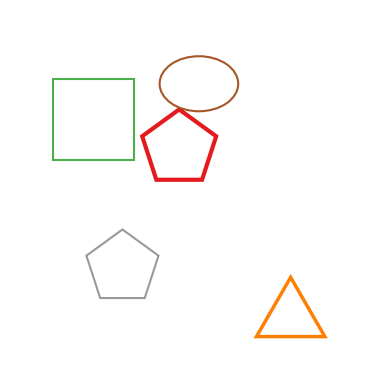[{"shape": "pentagon", "thickness": 3, "radius": 0.51, "center": [0.465, 0.615]}, {"shape": "square", "thickness": 1.5, "radius": 0.53, "center": [0.243, 0.691]}, {"shape": "triangle", "thickness": 2.5, "radius": 0.51, "center": [0.755, 0.177]}, {"shape": "oval", "thickness": 1.5, "radius": 0.51, "center": [0.517, 0.782]}, {"shape": "pentagon", "thickness": 1.5, "radius": 0.49, "center": [0.318, 0.305]}]